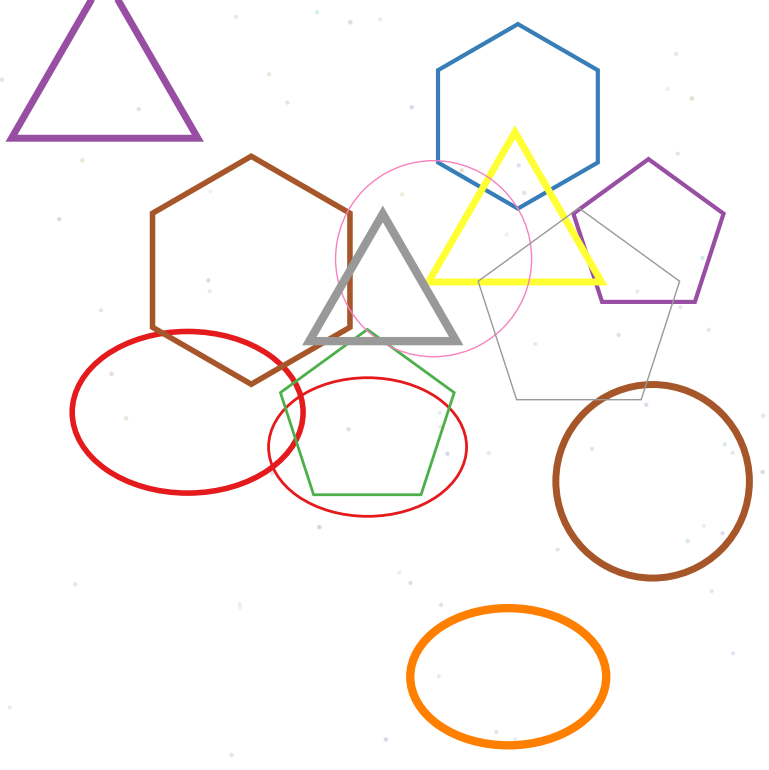[{"shape": "oval", "thickness": 1, "radius": 0.64, "center": [0.477, 0.419]}, {"shape": "oval", "thickness": 2, "radius": 0.75, "center": [0.244, 0.465]}, {"shape": "hexagon", "thickness": 1.5, "radius": 0.6, "center": [0.673, 0.849]}, {"shape": "pentagon", "thickness": 1, "radius": 0.59, "center": [0.477, 0.453]}, {"shape": "pentagon", "thickness": 1.5, "radius": 0.51, "center": [0.842, 0.691]}, {"shape": "triangle", "thickness": 2.5, "radius": 0.7, "center": [0.136, 0.89]}, {"shape": "oval", "thickness": 3, "radius": 0.64, "center": [0.66, 0.121]}, {"shape": "triangle", "thickness": 2.5, "radius": 0.65, "center": [0.669, 0.699]}, {"shape": "circle", "thickness": 2.5, "radius": 0.63, "center": [0.848, 0.375]}, {"shape": "hexagon", "thickness": 2, "radius": 0.74, "center": [0.326, 0.649]}, {"shape": "circle", "thickness": 0.5, "radius": 0.64, "center": [0.563, 0.664]}, {"shape": "triangle", "thickness": 3, "radius": 0.55, "center": [0.497, 0.612]}, {"shape": "pentagon", "thickness": 0.5, "radius": 0.69, "center": [0.752, 0.592]}]